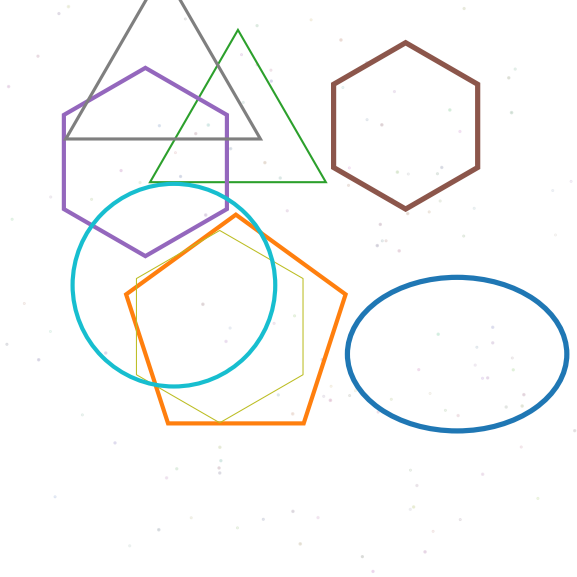[{"shape": "oval", "thickness": 2.5, "radius": 0.95, "center": [0.792, 0.386]}, {"shape": "pentagon", "thickness": 2, "radius": 1.0, "center": [0.408, 0.428]}, {"shape": "triangle", "thickness": 1, "radius": 0.88, "center": [0.412, 0.772]}, {"shape": "hexagon", "thickness": 2, "radius": 0.81, "center": [0.252, 0.719]}, {"shape": "hexagon", "thickness": 2.5, "radius": 0.72, "center": [0.702, 0.781]}, {"shape": "triangle", "thickness": 1.5, "radius": 0.97, "center": [0.282, 0.856]}, {"shape": "hexagon", "thickness": 0.5, "radius": 0.83, "center": [0.38, 0.434]}, {"shape": "circle", "thickness": 2, "radius": 0.88, "center": [0.301, 0.505]}]